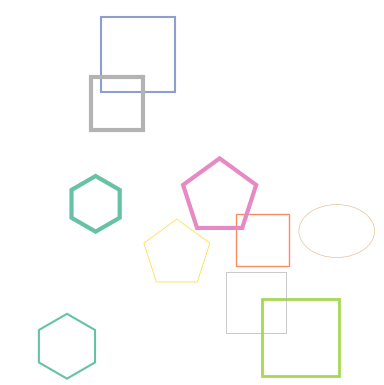[{"shape": "hexagon", "thickness": 1.5, "radius": 0.42, "center": [0.174, 0.101]}, {"shape": "hexagon", "thickness": 3, "radius": 0.36, "center": [0.248, 0.471]}, {"shape": "square", "thickness": 1, "radius": 0.34, "center": [0.682, 0.376]}, {"shape": "square", "thickness": 1.5, "radius": 0.48, "center": [0.359, 0.859]}, {"shape": "pentagon", "thickness": 3, "radius": 0.5, "center": [0.57, 0.489]}, {"shape": "square", "thickness": 2, "radius": 0.5, "center": [0.78, 0.123]}, {"shape": "pentagon", "thickness": 0.5, "radius": 0.45, "center": [0.459, 0.341]}, {"shape": "oval", "thickness": 0.5, "radius": 0.49, "center": [0.875, 0.4]}, {"shape": "square", "thickness": 0.5, "radius": 0.39, "center": [0.664, 0.214]}, {"shape": "square", "thickness": 3, "radius": 0.34, "center": [0.304, 0.731]}]